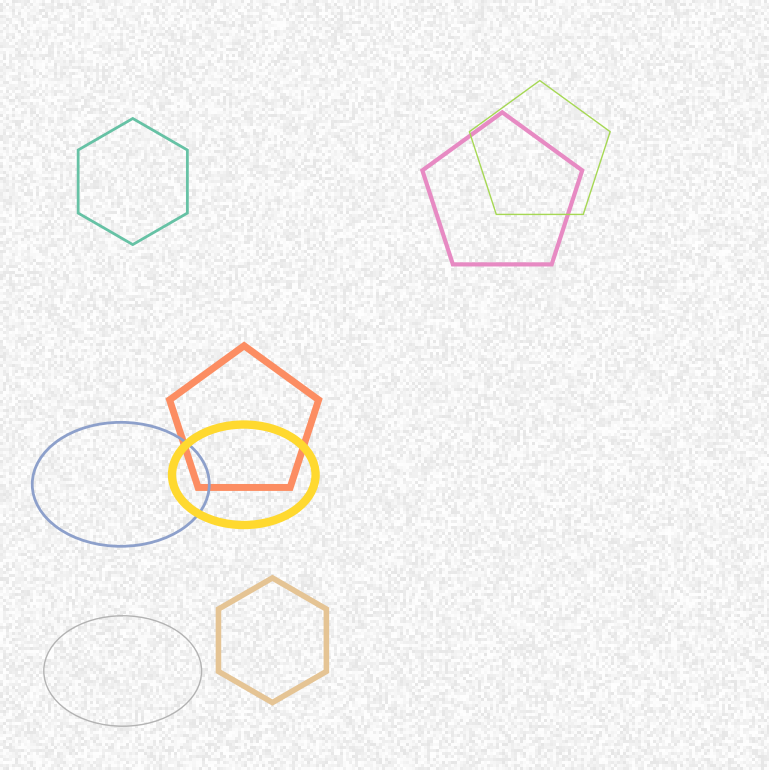[{"shape": "hexagon", "thickness": 1, "radius": 0.41, "center": [0.172, 0.764]}, {"shape": "pentagon", "thickness": 2.5, "radius": 0.51, "center": [0.317, 0.449]}, {"shape": "oval", "thickness": 1, "radius": 0.57, "center": [0.157, 0.371]}, {"shape": "pentagon", "thickness": 1.5, "radius": 0.55, "center": [0.652, 0.745]}, {"shape": "pentagon", "thickness": 0.5, "radius": 0.48, "center": [0.701, 0.799]}, {"shape": "oval", "thickness": 3, "radius": 0.47, "center": [0.317, 0.383]}, {"shape": "hexagon", "thickness": 2, "radius": 0.4, "center": [0.354, 0.169]}, {"shape": "oval", "thickness": 0.5, "radius": 0.51, "center": [0.159, 0.129]}]